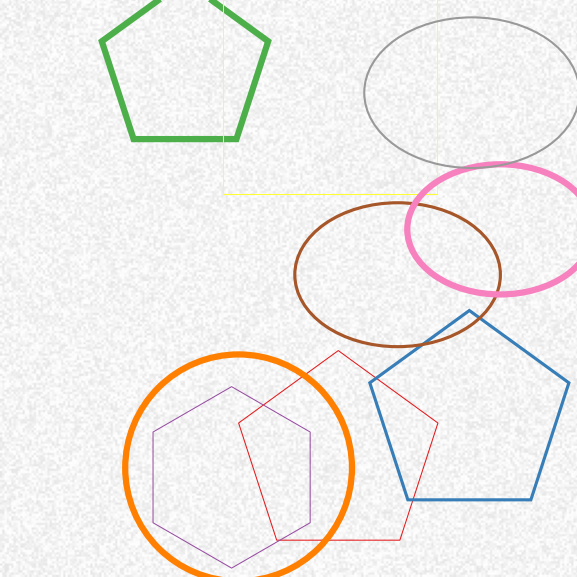[{"shape": "pentagon", "thickness": 0.5, "radius": 0.91, "center": [0.586, 0.211]}, {"shape": "pentagon", "thickness": 1.5, "radius": 0.91, "center": [0.813, 0.28]}, {"shape": "pentagon", "thickness": 3, "radius": 0.76, "center": [0.32, 0.881]}, {"shape": "hexagon", "thickness": 0.5, "radius": 0.79, "center": [0.401, 0.173]}, {"shape": "circle", "thickness": 3, "radius": 0.98, "center": [0.413, 0.189]}, {"shape": "square", "thickness": 0.5, "radius": 0.93, "center": [0.572, 0.849]}, {"shape": "oval", "thickness": 1.5, "radius": 0.89, "center": [0.688, 0.523]}, {"shape": "oval", "thickness": 3, "radius": 0.8, "center": [0.866, 0.602]}, {"shape": "oval", "thickness": 1, "radius": 0.93, "center": [0.817, 0.839]}]